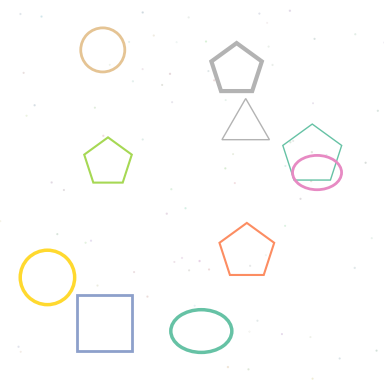[{"shape": "pentagon", "thickness": 1, "radius": 0.4, "center": [0.811, 0.597]}, {"shape": "oval", "thickness": 2.5, "radius": 0.4, "center": [0.523, 0.14]}, {"shape": "pentagon", "thickness": 1.5, "radius": 0.37, "center": [0.641, 0.346]}, {"shape": "square", "thickness": 2, "radius": 0.36, "center": [0.272, 0.161]}, {"shape": "oval", "thickness": 2, "radius": 0.32, "center": [0.824, 0.552]}, {"shape": "pentagon", "thickness": 1.5, "radius": 0.32, "center": [0.281, 0.578]}, {"shape": "circle", "thickness": 2.5, "radius": 0.35, "center": [0.123, 0.279]}, {"shape": "circle", "thickness": 2, "radius": 0.29, "center": [0.267, 0.87]}, {"shape": "triangle", "thickness": 1, "radius": 0.36, "center": [0.638, 0.673]}, {"shape": "pentagon", "thickness": 3, "radius": 0.34, "center": [0.615, 0.819]}]